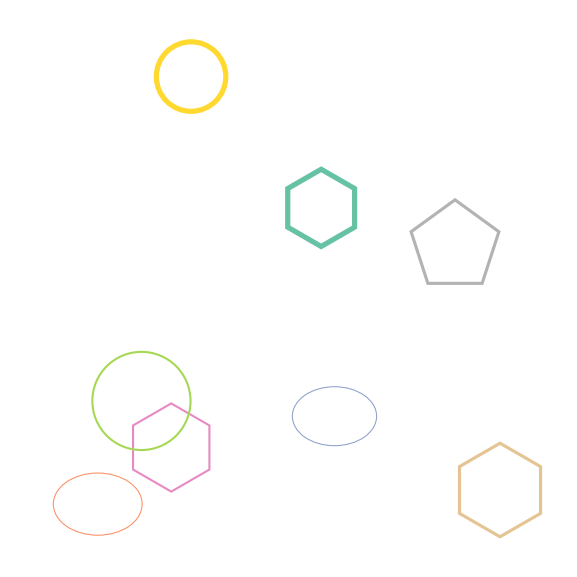[{"shape": "hexagon", "thickness": 2.5, "radius": 0.33, "center": [0.556, 0.639]}, {"shape": "oval", "thickness": 0.5, "radius": 0.38, "center": [0.169, 0.126]}, {"shape": "oval", "thickness": 0.5, "radius": 0.36, "center": [0.579, 0.278]}, {"shape": "hexagon", "thickness": 1, "radius": 0.38, "center": [0.297, 0.224]}, {"shape": "circle", "thickness": 1, "radius": 0.43, "center": [0.245, 0.305]}, {"shape": "circle", "thickness": 2.5, "radius": 0.3, "center": [0.331, 0.867]}, {"shape": "hexagon", "thickness": 1.5, "radius": 0.41, "center": [0.866, 0.151]}, {"shape": "pentagon", "thickness": 1.5, "radius": 0.4, "center": [0.788, 0.573]}]